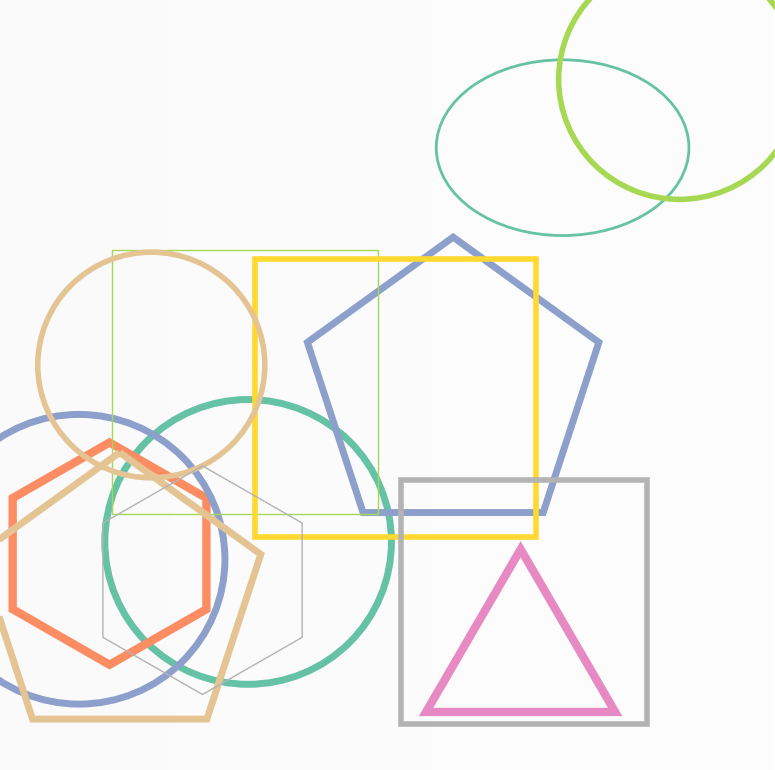[{"shape": "circle", "thickness": 2.5, "radius": 0.92, "center": [0.32, 0.296]}, {"shape": "oval", "thickness": 1, "radius": 0.82, "center": [0.726, 0.808]}, {"shape": "hexagon", "thickness": 3, "radius": 0.72, "center": [0.141, 0.281]}, {"shape": "circle", "thickness": 2.5, "radius": 0.94, "center": [0.102, 0.274]}, {"shape": "pentagon", "thickness": 2.5, "radius": 0.99, "center": [0.585, 0.494]}, {"shape": "triangle", "thickness": 3, "radius": 0.7, "center": [0.672, 0.146]}, {"shape": "square", "thickness": 0.5, "radius": 0.86, "center": [0.317, 0.504]}, {"shape": "circle", "thickness": 2, "radius": 0.78, "center": [0.877, 0.897]}, {"shape": "square", "thickness": 2, "radius": 0.91, "center": [0.51, 0.483]}, {"shape": "pentagon", "thickness": 2.5, "radius": 0.96, "center": [0.154, 0.221]}, {"shape": "circle", "thickness": 2, "radius": 0.73, "center": [0.195, 0.526]}, {"shape": "square", "thickness": 2, "radius": 0.79, "center": [0.676, 0.218]}, {"shape": "hexagon", "thickness": 0.5, "radius": 0.74, "center": [0.261, 0.246]}]